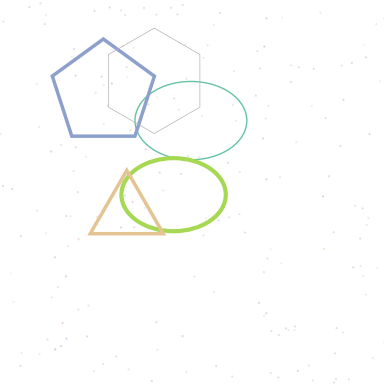[{"shape": "oval", "thickness": 1, "radius": 0.73, "center": [0.496, 0.687]}, {"shape": "pentagon", "thickness": 2.5, "radius": 0.7, "center": [0.268, 0.759]}, {"shape": "oval", "thickness": 3, "radius": 0.68, "center": [0.451, 0.494]}, {"shape": "triangle", "thickness": 2.5, "radius": 0.55, "center": [0.329, 0.448]}, {"shape": "hexagon", "thickness": 0.5, "radius": 0.68, "center": [0.401, 0.79]}]